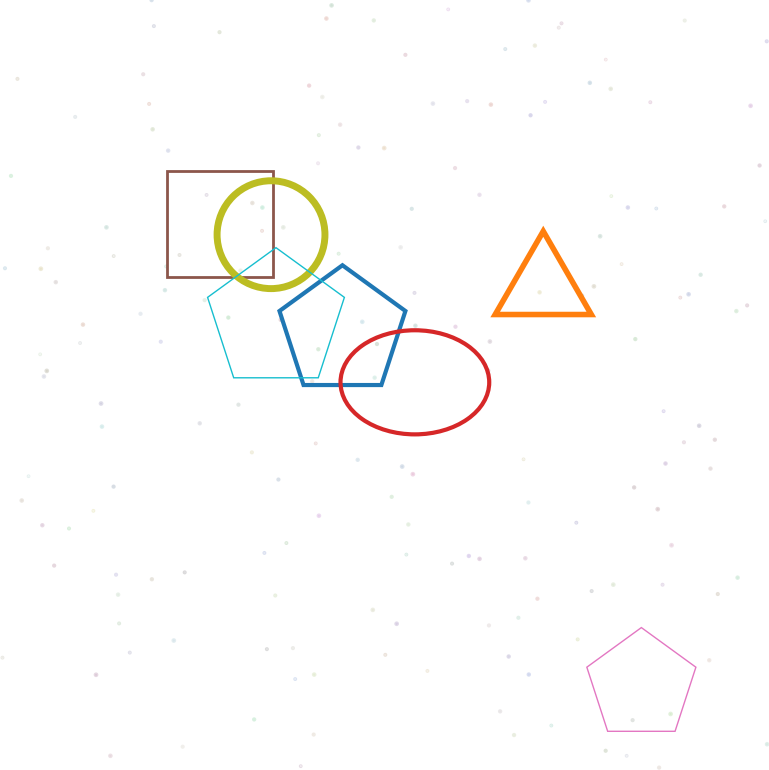[{"shape": "pentagon", "thickness": 1.5, "radius": 0.43, "center": [0.445, 0.57]}, {"shape": "triangle", "thickness": 2, "radius": 0.36, "center": [0.706, 0.628]}, {"shape": "oval", "thickness": 1.5, "radius": 0.48, "center": [0.539, 0.503]}, {"shape": "square", "thickness": 1, "radius": 0.35, "center": [0.285, 0.709]}, {"shape": "pentagon", "thickness": 0.5, "radius": 0.37, "center": [0.833, 0.11]}, {"shape": "circle", "thickness": 2.5, "radius": 0.35, "center": [0.352, 0.695]}, {"shape": "pentagon", "thickness": 0.5, "radius": 0.47, "center": [0.358, 0.585]}]